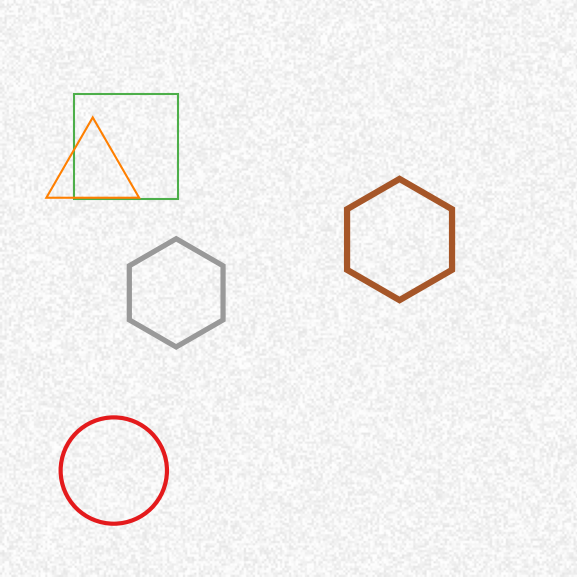[{"shape": "circle", "thickness": 2, "radius": 0.46, "center": [0.197, 0.184]}, {"shape": "square", "thickness": 1, "radius": 0.45, "center": [0.218, 0.746]}, {"shape": "triangle", "thickness": 1, "radius": 0.46, "center": [0.161, 0.703]}, {"shape": "hexagon", "thickness": 3, "radius": 0.52, "center": [0.692, 0.584]}, {"shape": "hexagon", "thickness": 2.5, "radius": 0.47, "center": [0.305, 0.492]}]